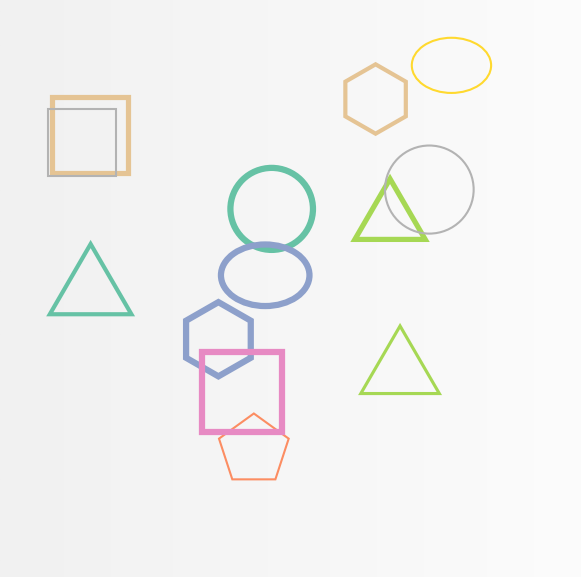[{"shape": "triangle", "thickness": 2, "radius": 0.41, "center": [0.156, 0.496]}, {"shape": "circle", "thickness": 3, "radius": 0.36, "center": [0.467, 0.637]}, {"shape": "pentagon", "thickness": 1, "radius": 0.32, "center": [0.437, 0.22]}, {"shape": "hexagon", "thickness": 3, "radius": 0.32, "center": [0.376, 0.412]}, {"shape": "oval", "thickness": 3, "radius": 0.38, "center": [0.456, 0.522]}, {"shape": "square", "thickness": 3, "radius": 0.35, "center": [0.417, 0.32]}, {"shape": "triangle", "thickness": 1.5, "radius": 0.39, "center": [0.688, 0.357]}, {"shape": "triangle", "thickness": 2.5, "radius": 0.35, "center": [0.671, 0.62]}, {"shape": "oval", "thickness": 1, "radius": 0.34, "center": [0.777, 0.886]}, {"shape": "hexagon", "thickness": 2, "radius": 0.3, "center": [0.646, 0.828]}, {"shape": "square", "thickness": 2.5, "radius": 0.33, "center": [0.155, 0.765]}, {"shape": "circle", "thickness": 1, "radius": 0.38, "center": [0.739, 0.671]}, {"shape": "square", "thickness": 1, "radius": 0.29, "center": [0.141, 0.752]}]